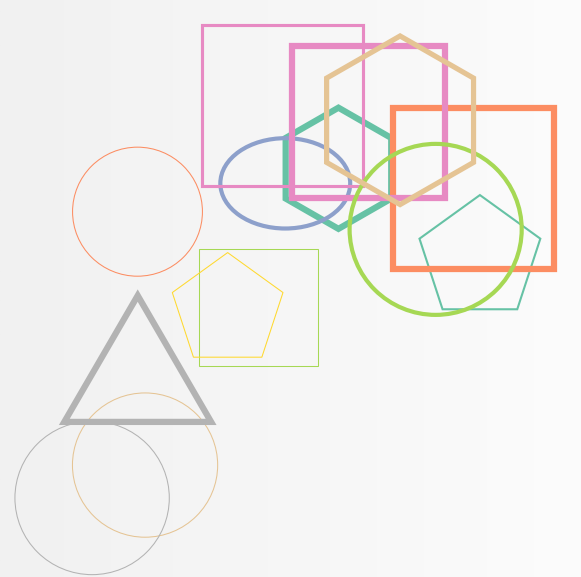[{"shape": "pentagon", "thickness": 1, "radius": 0.55, "center": [0.826, 0.552]}, {"shape": "hexagon", "thickness": 3, "radius": 0.52, "center": [0.582, 0.708]}, {"shape": "circle", "thickness": 0.5, "radius": 0.56, "center": [0.237, 0.633]}, {"shape": "square", "thickness": 3, "radius": 0.69, "center": [0.815, 0.673]}, {"shape": "oval", "thickness": 2, "radius": 0.56, "center": [0.491, 0.682]}, {"shape": "square", "thickness": 3, "radius": 0.66, "center": [0.634, 0.788]}, {"shape": "square", "thickness": 1.5, "radius": 0.7, "center": [0.486, 0.817]}, {"shape": "square", "thickness": 0.5, "radius": 0.51, "center": [0.444, 0.467]}, {"shape": "circle", "thickness": 2, "radius": 0.74, "center": [0.75, 0.602]}, {"shape": "pentagon", "thickness": 0.5, "radius": 0.5, "center": [0.392, 0.462]}, {"shape": "hexagon", "thickness": 2.5, "radius": 0.73, "center": [0.688, 0.791]}, {"shape": "circle", "thickness": 0.5, "radius": 0.62, "center": [0.25, 0.194]}, {"shape": "triangle", "thickness": 3, "radius": 0.73, "center": [0.237, 0.341]}, {"shape": "circle", "thickness": 0.5, "radius": 0.66, "center": [0.158, 0.137]}]